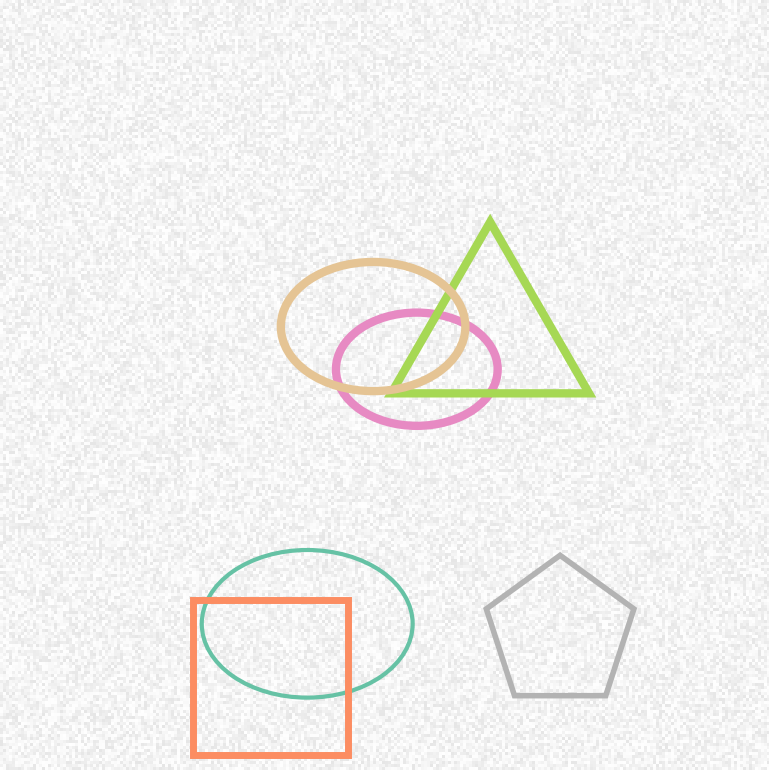[{"shape": "oval", "thickness": 1.5, "radius": 0.68, "center": [0.399, 0.19]}, {"shape": "square", "thickness": 2.5, "radius": 0.5, "center": [0.351, 0.12]}, {"shape": "oval", "thickness": 3, "radius": 0.53, "center": [0.541, 0.52]}, {"shape": "triangle", "thickness": 3, "radius": 0.74, "center": [0.637, 0.563]}, {"shape": "oval", "thickness": 3, "radius": 0.6, "center": [0.485, 0.576]}, {"shape": "pentagon", "thickness": 2, "radius": 0.5, "center": [0.727, 0.178]}]